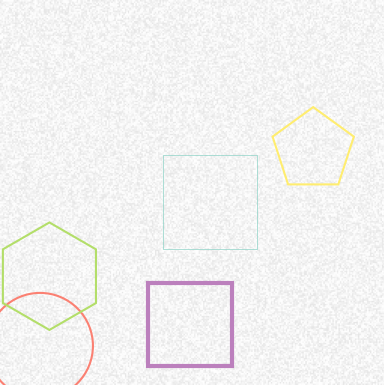[{"shape": "square", "thickness": 0.5, "radius": 0.61, "center": [0.545, 0.476]}, {"shape": "circle", "thickness": 1.5, "radius": 0.69, "center": [0.104, 0.102]}, {"shape": "hexagon", "thickness": 1.5, "radius": 0.7, "center": [0.128, 0.283]}, {"shape": "square", "thickness": 3, "radius": 0.54, "center": [0.494, 0.157]}, {"shape": "pentagon", "thickness": 1.5, "radius": 0.55, "center": [0.814, 0.611]}]